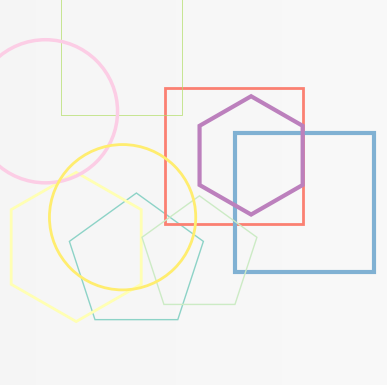[{"shape": "pentagon", "thickness": 1, "radius": 0.91, "center": [0.352, 0.317]}, {"shape": "hexagon", "thickness": 2, "radius": 0.97, "center": [0.197, 0.359]}, {"shape": "square", "thickness": 2, "radius": 0.89, "center": [0.604, 0.595]}, {"shape": "square", "thickness": 3, "radius": 0.9, "center": [0.786, 0.475]}, {"shape": "square", "thickness": 0.5, "radius": 0.78, "center": [0.313, 0.857]}, {"shape": "circle", "thickness": 2.5, "radius": 0.93, "center": [0.117, 0.711]}, {"shape": "hexagon", "thickness": 3, "radius": 0.77, "center": [0.648, 0.596]}, {"shape": "pentagon", "thickness": 1, "radius": 0.78, "center": [0.515, 0.335]}, {"shape": "circle", "thickness": 2, "radius": 0.94, "center": [0.316, 0.436]}]